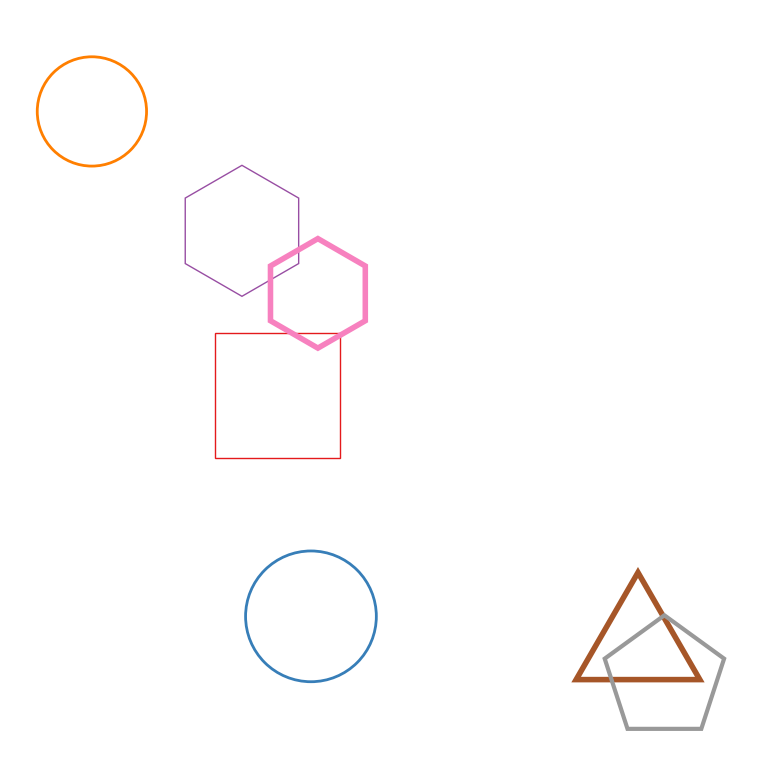[{"shape": "square", "thickness": 0.5, "radius": 0.41, "center": [0.361, 0.486]}, {"shape": "circle", "thickness": 1, "radius": 0.42, "center": [0.404, 0.2]}, {"shape": "hexagon", "thickness": 0.5, "radius": 0.43, "center": [0.314, 0.7]}, {"shape": "circle", "thickness": 1, "radius": 0.35, "center": [0.119, 0.855]}, {"shape": "triangle", "thickness": 2, "radius": 0.46, "center": [0.829, 0.164]}, {"shape": "hexagon", "thickness": 2, "radius": 0.36, "center": [0.413, 0.619]}, {"shape": "pentagon", "thickness": 1.5, "radius": 0.41, "center": [0.863, 0.119]}]